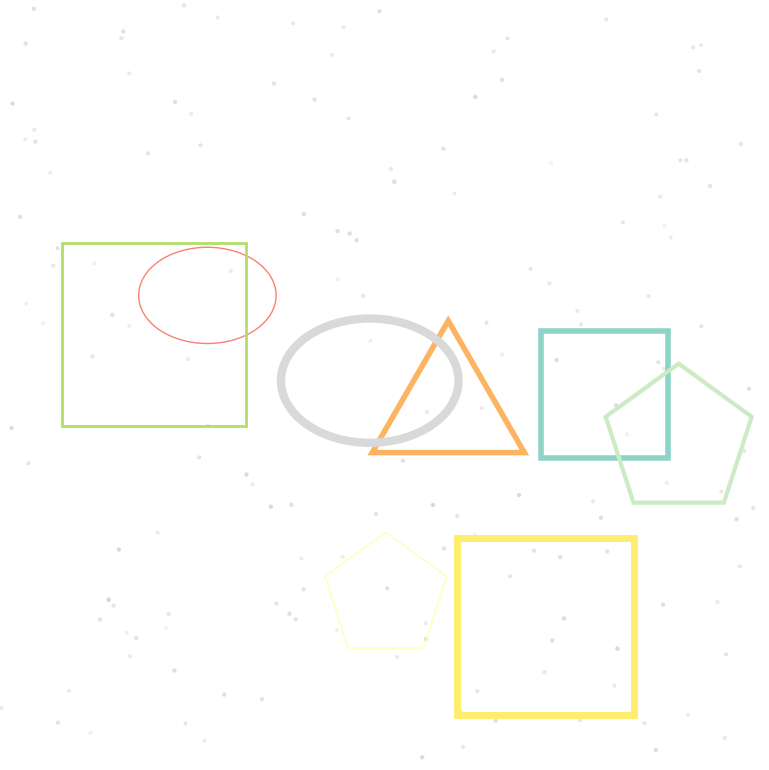[{"shape": "square", "thickness": 2, "radius": 0.41, "center": [0.785, 0.488]}, {"shape": "pentagon", "thickness": 0.5, "radius": 0.42, "center": [0.501, 0.226]}, {"shape": "oval", "thickness": 0.5, "radius": 0.45, "center": [0.269, 0.616]}, {"shape": "triangle", "thickness": 2, "radius": 0.57, "center": [0.582, 0.469]}, {"shape": "square", "thickness": 1, "radius": 0.59, "center": [0.2, 0.566]}, {"shape": "oval", "thickness": 3, "radius": 0.58, "center": [0.48, 0.506]}, {"shape": "pentagon", "thickness": 1.5, "radius": 0.5, "center": [0.881, 0.428]}, {"shape": "square", "thickness": 2.5, "radius": 0.58, "center": [0.709, 0.186]}]